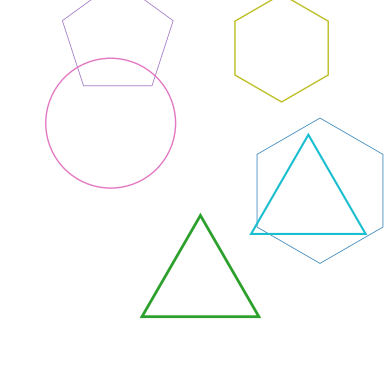[{"shape": "hexagon", "thickness": 0.5, "radius": 0.94, "center": [0.831, 0.505]}, {"shape": "triangle", "thickness": 2, "radius": 0.88, "center": [0.521, 0.265]}, {"shape": "pentagon", "thickness": 0.5, "radius": 0.76, "center": [0.306, 0.9]}, {"shape": "circle", "thickness": 1, "radius": 0.84, "center": [0.287, 0.68]}, {"shape": "hexagon", "thickness": 1, "radius": 0.7, "center": [0.731, 0.875]}, {"shape": "triangle", "thickness": 1.5, "radius": 0.86, "center": [0.801, 0.478]}]